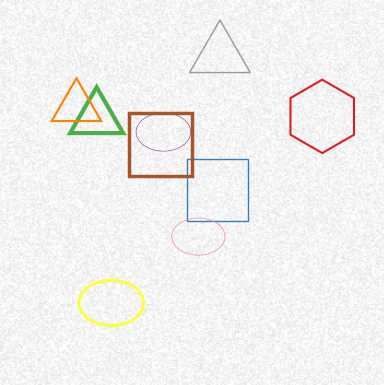[{"shape": "hexagon", "thickness": 1.5, "radius": 0.48, "center": [0.837, 0.698]}, {"shape": "square", "thickness": 1, "radius": 0.4, "center": [0.564, 0.506]}, {"shape": "triangle", "thickness": 3, "radius": 0.4, "center": [0.251, 0.694]}, {"shape": "oval", "thickness": 0.5, "radius": 0.35, "center": [0.424, 0.657]}, {"shape": "triangle", "thickness": 1.5, "radius": 0.37, "center": [0.199, 0.723]}, {"shape": "oval", "thickness": 2, "radius": 0.42, "center": [0.289, 0.213]}, {"shape": "square", "thickness": 2.5, "radius": 0.41, "center": [0.416, 0.625]}, {"shape": "oval", "thickness": 0.5, "radius": 0.35, "center": [0.515, 0.385]}, {"shape": "triangle", "thickness": 1, "radius": 0.45, "center": [0.571, 0.857]}]